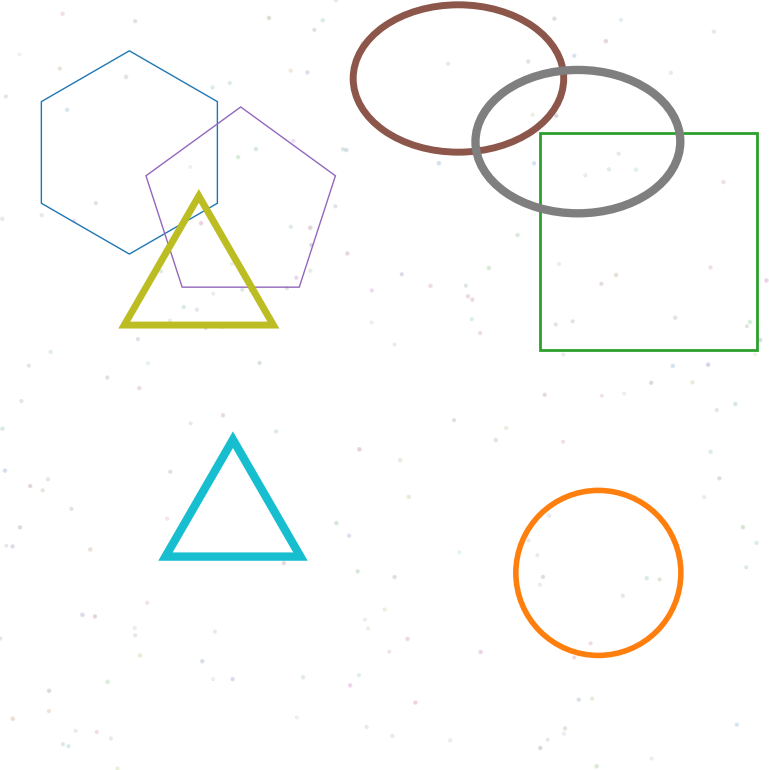[{"shape": "hexagon", "thickness": 0.5, "radius": 0.66, "center": [0.168, 0.802]}, {"shape": "circle", "thickness": 2, "radius": 0.54, "center": [0.777, 0.256]}, {"shape": "square", "thickness": 1, "radius": 0.7, "center": [0.842, 0.686]}, {"shape": "pentagon", "thickness": 0.5, "radius": 0.65, "center": [0.313, 0.732]}, {"shape": "oval", "thickness": 2.5, "radius": 0.68, "center": [0.595, 0.898]}, {"shape": "oval", "thickness": 3, "radius": 0.67, "center": [0.751, 0.816]}, {"shape": "triangle", "thickness": 2.5, "radius": 0.56, "center": [0.258, 0.634]}, {"shape": "triangle", "thickness": 3, "radius": 0.51, "center": [0.303, 0.328]}]